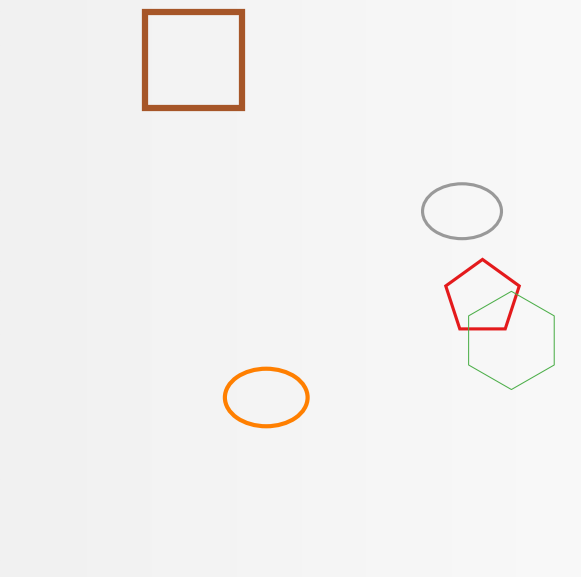[{"shape": "pentagon", "thickness": 1.5, "radius": 0.33, "center": [0.83, 0.483]}, {"shape": "hexagon", "thickness": 0.5, "radius": 0.43, "center": [0.88, 0.41]}, {"shape": "oval", "thickness": 2, "radius": 0.36, "center": [0.458, 0.311]}, {"shape": "square", "thickness": 3, "radius": 0.42, "center": [0.334, 0.895]}, {"shape": "oval", "thickness": 1.5, "radius": 0.34, "center": [0.795, 0.633]}]